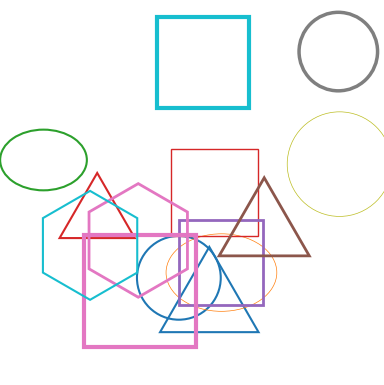[{"shape": "circle", "thickness": 1.5, "radius": 0.54, "center": [0.465, 0.278]}, {"shape": "triangle", "thickness": 1.5, "radius": 0.74, "center": [0.544, 0.211]}, {"shape": "oval", "thickness": 0.5, "radius": 0.72, "center": [0.575, 0.292]}, {"shape": "oval", "thickness": 1.5, "radius": 0.56, "center": [0.113, 0.584]}, {"shape": "square", "thickness": 1, "radius": 0.56, "center": [0.557, 0.499]}, {"shape": "triangle", "thickness": 1.5, "radius": 0.56, "center": [0.252, 0.438]}, {"shape": "square", "thickness": 2, "radius": 0.55, "center": [0.574, 0.318]}, {"shape": "triangle", "thickness": 2, "radius": 0.68, "center": [0.686, 0.403]}, {"shape": "square", "thickness": 3, "radius": 0.73, "center": [0.363, 0.244]}, {"shape": "hexagon", "thickness": 2, "radius": 0.74, "center": [0.359, 0.376]}, {"shape": "circle", "thickness": 2.5, "radius": 0.51, "center": [0.879, 0.866]}, {"shape": "circle", "thickness": 0.5, "radius": 0.68, "center": [0.882, 0.574]}, {"shape": "square", "thickness": 3, "radius": 0.6, "center": [0.527, 0.838]}, {"shape": "hexagon", "thickness": 1.5, "radius": 0.71, "center": [0.234, 0.363]}]